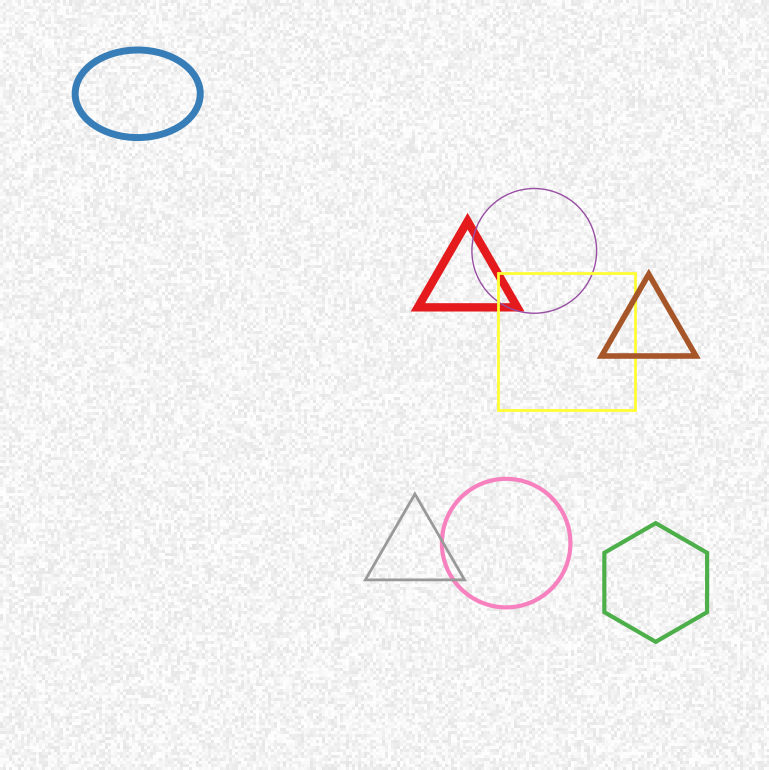[{"shape": "triangle", "thickness": 3, "radius": 0.37, "center": [0.607, 0.638]}, {"shape": "oval", "thickness": 2.5, "radius": 0.41, "center": [0.179, 0.878]}, {"shape": "hexagon", "thickness": 1.5, "radius": 0.39, "center": [0.852, 0.244]}, {"shape": "circle", "thickness": 0.5, "radius": 0.4, "center": [0.694, 0.674]}, {"shape": "square", "thickness": 1, "radius": 0.44, "center": [0.736, 0.557]}, {"shape": "triangle", "thickness": 2, "radius": 0.35, "center": [0.843, 0.573]}, {"shape": "circle", "thickness": 1.5, "radius": 0.42, "center": [0.657, 0.295]}, {"shape": "triangle", "thickness": 1, "radius": 0.37, "center": [0.539, 0.284]}]